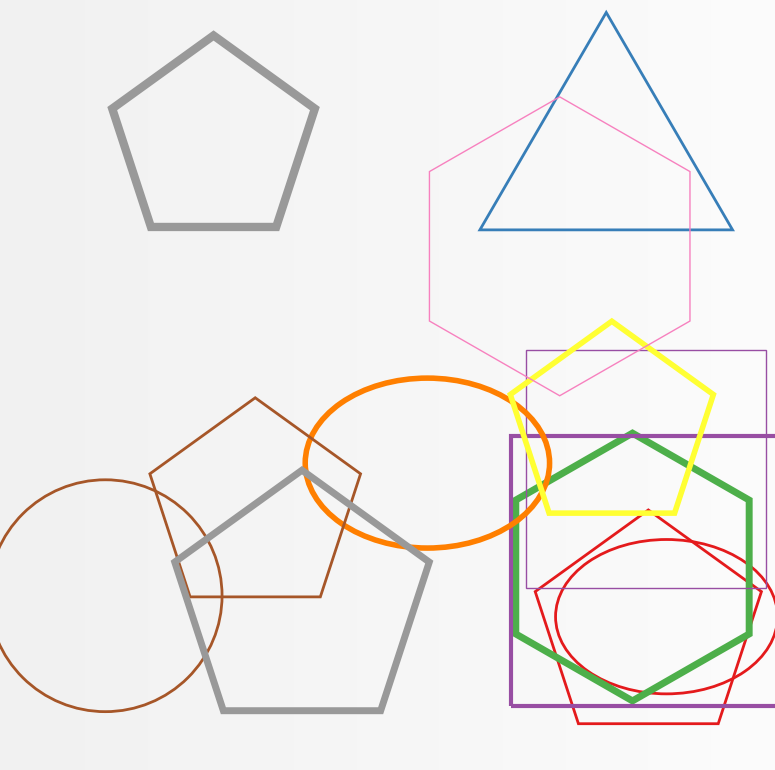[{"shape": "pentagon", "thickness": 1, "radius": 0.77, "center": [0.837, 0.184]}, {"shape": "oval", "thickness": 1, "radius": 0.72, "center": [0.86, 0.199]}, {"shape": "triangle", "thickness": 1, "radius": 0.94, "center": [0.782, 0.796]}, {"shape": "hexagon", "thickness": 2.5, "radius": 0.87, "center": [0.816, 0.264]}, {"shape": "square", "thickness": 0.5, "radius": 0.77, "center": [0.834, 0.391]}, {"shape": "square", "thickness": 1.5, "radius": 0.88, "center": [0.834, 0.258]}, {"shape": "oval", "thickness": 2, "radius": 0.79, "center": [0.551, 0.399]}, {"shape": "pentagon", "thickness": 2, "radius": 0.69, "center": [0.789, 0.445]}, {"shape": "circle", "thickness": 1, "radius": 0.75, "center": [0.136, 0.226]}, {"shape": "pentagon", "thickness": 1, "radius": 0.71, "center": [0.329, 0.34]}, {"shape": "hexagon", "thickness": 0.5, "radius": 0.97, "center": [0.722, 0.68]}, {"shape": "pentagon", "thickness": 3, "radius": 0.69, "center": [0.276, 0.816]}, {"shape": "pentagon", "thickness": 2.5, "radius": 0.86, "center": [0.39, 0.217]}]